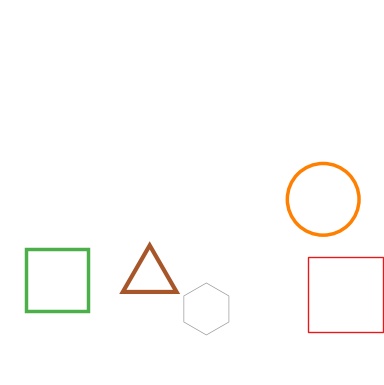[{"shape": "square", "thickness": 1, "radius": 0.49, "center": [0.898, 0.235]}, {"shape": "square", "thickness": 2.5, "radius": 0.4, "center": [0.147, 0.272]}, {"shape": "circle", "thickness": 2.5, "radius": 0.47, "center": [0.839, 0.482]}, {"shape": "triangle", "thickness": 3, "radius": 0.4, "center": [0.389, 0.282]}, {"shape": "hexagon", "thickness": 0.5, "radius": 0.34, "center": [0.536, 0.197]}]